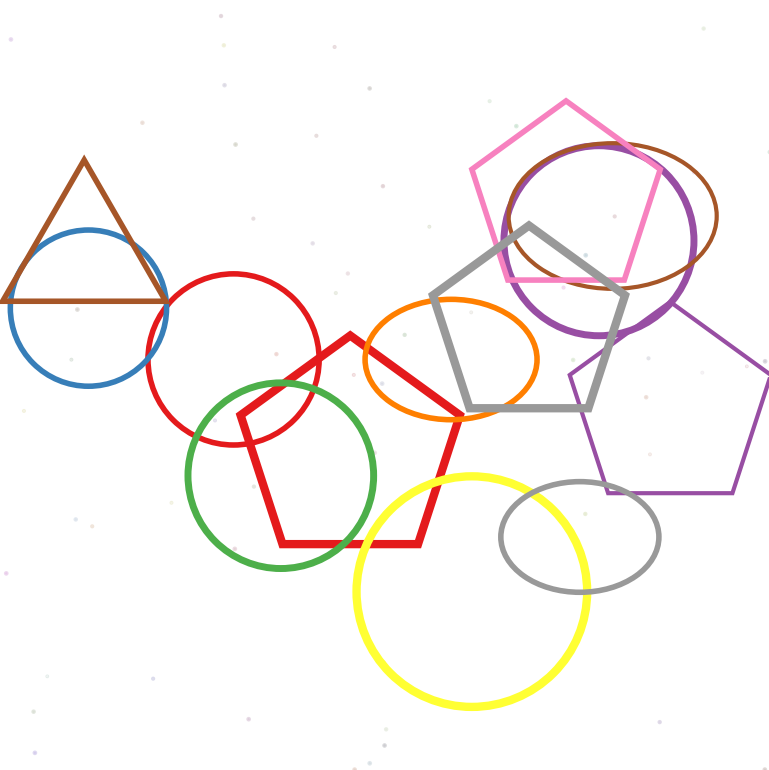[{"shape": "circle", "thickness": 2, "radius": 0.56, "center": [0.303, 0.533]}, {"shape": "pentagon", "thickness": 3, "radius": 0.75, "center": [0.455, 0.415]}, {"shape": "circle", "thickness": 2, "radius": 0.51, "center": [0.115, 0.6]}, {"shape": "circle", "thickness": 2.5, "radius": 0.6, "center": [0.365, 0.382]}, {"shape": "circle", "thickness": 2.5, "radius": 0.62, "center": [0.778, 0.687]}, {"shape": "pentagon", "thickness": 1.5, "radius": 0.69, "center": [0.87, 0.471]}, {"shape": "oval", "thickness": 2, "radius": 0.56, "center": [0.586, 0.533]}, {"shape": "circle", "thickness": 3, "radius": 0.75, "center": [0.613, 0.232]}, {"shape": "oval", "thickness": 1.5, "radius": 0.68, "center": [0.796, 0.719]}, {"shape": "triangle", "thickness": 2, "radius": 0.61, "center": [0.109, 0.67]}, {"shape": "pentagon", "thickness": 2, "radius": 0.64, "center": [0.735, 0.74]}, {"shape": "oval", "thickness": 2, "radius": 0.51, "center": [0.753, 0.303]}, {"shape": "pentagon", "thickness": 3, "radius": 0.66, "center": [0.687, 0.576]}]